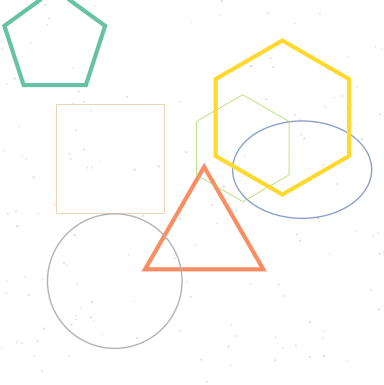[{"shape": "pentagon", "thickness": 3, "radius": 0.69, "center": [0.142, 0.89]}, {"shape": "triangle", "thickness": 3, "radius": 0.89, "center": [0.53, 0.389]}, {"shape": "oval", "thickness": 1, "radius": 0.9, "center": [0.785, 0.559]}, {"shape": "hexagon", "thickness": 0.5, "radius": 0.69, "center": [0.631, 0.615]}, {"shape": "hexagon", "thickness": 3, "radius": 1.0, "center": [0.733, 0.695]}, {"shape": "square", "thickness": 0.5, "radius": 0.7, "center": [0.286, 0.589]}, {"shape": "circle", "thickness": 1, "radius": 0.87, "center": [0.298, 0.27]}]